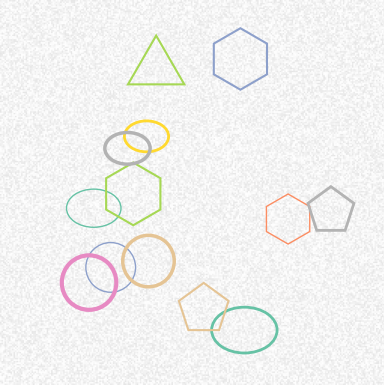[{"shape": "oval", "thickness": 1, "radius": 0.35, "center": [0.243, 0.459]}, {"shape": "oval", "thickness": 2, "radius": 0.43, "center": [0.635, 0.143]}, {"shape": "hexagon", "thickness": 1, "radius": 0.32, "center": [0.748, 0.431]}, {"shape": "hexagon", "thickness": 1.5, "radius": 0.4, "center": [0.624, 0.847]}, {"shape": "circle", "thickness": 1, "radius": 0.32, "center": [0.288, 0.305]}, {"shape": "circle", "thickness": 3, "radius": 0.35, "center": [0.231, 0.266]}, {"shape": "hexagon", "thickness": 1.5, "radius": 0.41, "center": [0.346, 0.496]}, {"shape": "triangle", "thickness": 1.5, "radius": 0.42, "center": [0.406, 0.823]}, {"shape": "oval", "thickness": 2, "radius": 0.29, "center": [0.381, 0.646]}, {"shape": "circle", "thickness": 2.5, "radius": 0.33, "center": [0.386, 0.322]}, {"shape": "pentagon", "thickness": 1.5, "radius": 0.34, "center": [0.529, 0.197]}, {"shape": "oval", "thickness": 2.5, "radius": 0.29, "center": [0.331, 0.615]}, {"shape": "pentagon", "thickness": 2, "radius": 0.31, "center": [0.86, 0.452]}]